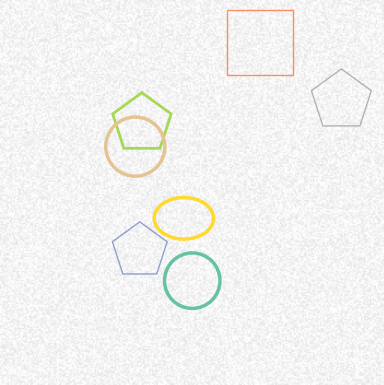[{"shape": "circle", "thickness": 2.5, "radius": 0.36, "center": [0.499, 0.271]}, {"shape": "square", "thickness": 1, "radius": 0.43, "center": [0.676, 0.89]}, {"shape": "pentagon", "thickness": 1, "radius": 0.37, "center": [0.363, 0.349]}, {"shape": "pentagon", "thickness": 2, "radius": 0.4, "center": [0.369, 0.679]}, {"shape": "oval", "thickness": 2.5, "radius": 0.39, "center": [0.478, 0.433]}, {"shape": "circle", "thickness": 2.5, "radius": 0.38, "center": [0.351, 0.619]}, {"shape": "pentagon", "thickness": 1, "radius": 0.41, "center": [0.887, 0.739]}]